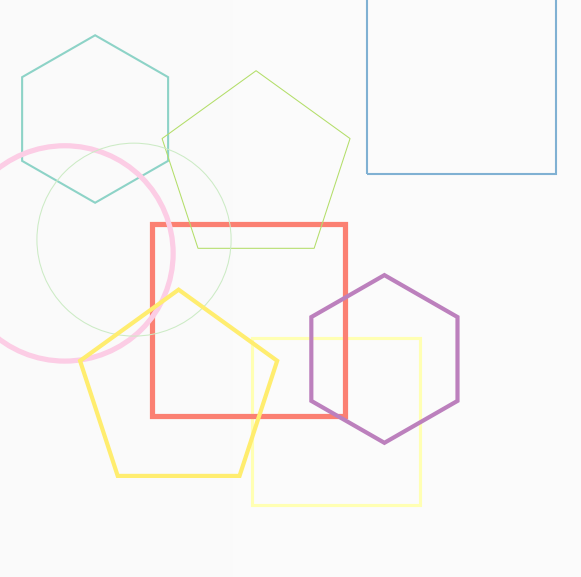[{"shape": "hexagon", "thickness": 1, "radius": 0.73, "center": [0.164, 0.793]}, {"shape": "square", "thickness": 1.5, "radius": 0.72, "center": [0.579, 0.27]}, {"shape": "square", "thickness": 2.5, "radius": 0.83, "center": [0.428, 0.445]}, {"shape": "square", "thickness": 1, "radius": 0.81, "center": [0.794, 0.86]}, {"shape": "pentagon", "thickness": 0.5, "radius": 0.85, "center": [0.441, 0.707]}, {"shape": "circle", "thickness": 2.5, "radius": 0.93, "center": [0.111, 0.56]}, {"shape": "hexagon", "thickness": 2, "radius": 0.73, "center": [0.661, 0.378]}, {"shape": "circle", "thickness": 0.5, "radius": 0.84, "center": [0.231, 0.584]}, {"shape": "pentagon", "thickness": 2, "radius": 0.89, "center": [0.307, 0.319]}]